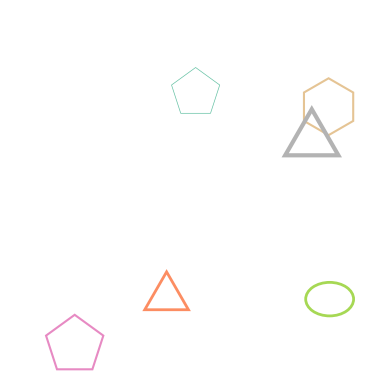[{"shape": "pentagon", "thickness": 0.5, "radius": 0.33, "center": [0.508, 0.759]}, {"shape": "triangle", "thickness": 2, "radius": 0.33, "center": [0.433, 0.228]}, {"shape": "pentagon", "thickness": 1.5, "radius": 0.39, "center": [0.194, 0.104]}, {"shape": "oval", "thickness": 2, "radius": 0.31, "center": [0.856, 0.223]}, {"shape": "hexagon", "thickness": 1.5, "radius": 0.37, "center": [0.853, 0.723]}, {"shape": "triangle", "thickness": 3, "radius": 0.4, "center": [0.81, 0.637]}]